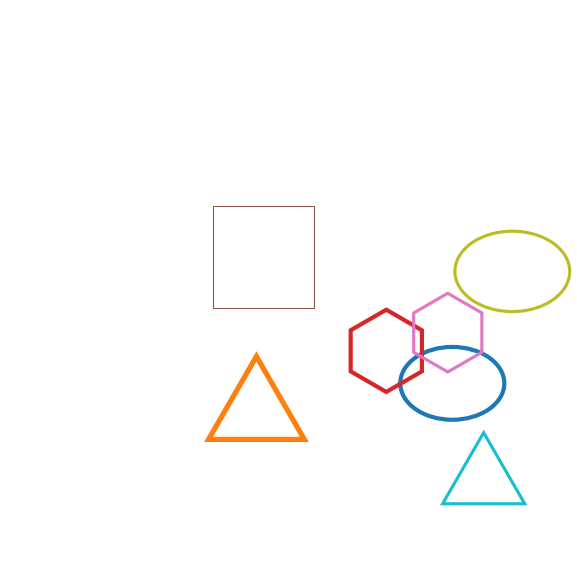[{"shape": "oval", "thickness": 2, "radius": 0.45, "center": [0.783, 0.335]}, {"shape": "triangle", "thickness": 2.5, "radius": 0.48, "center": [0.444, 0.286]}, {"shape": "hexagon", "thickness": 2, "radius": 0.36, "center": [0.669, 0.392]}, {"shape": "square", "thickness": 0.5, "radius": 0.44, "center": [0.456, 0.554]}, {"shape": "hexagon", "thickness": 1.5, "radius": 0.34, "center": [0.775, 0.423]}, {"shape": "oval", "thickness": 1.5, "radius": 0.5, "center": [0.887, 0.529]}, {"shape": "triangle", "thickness": 1.5, "radius": 0.41, "center": [0.838, 0.168]}]